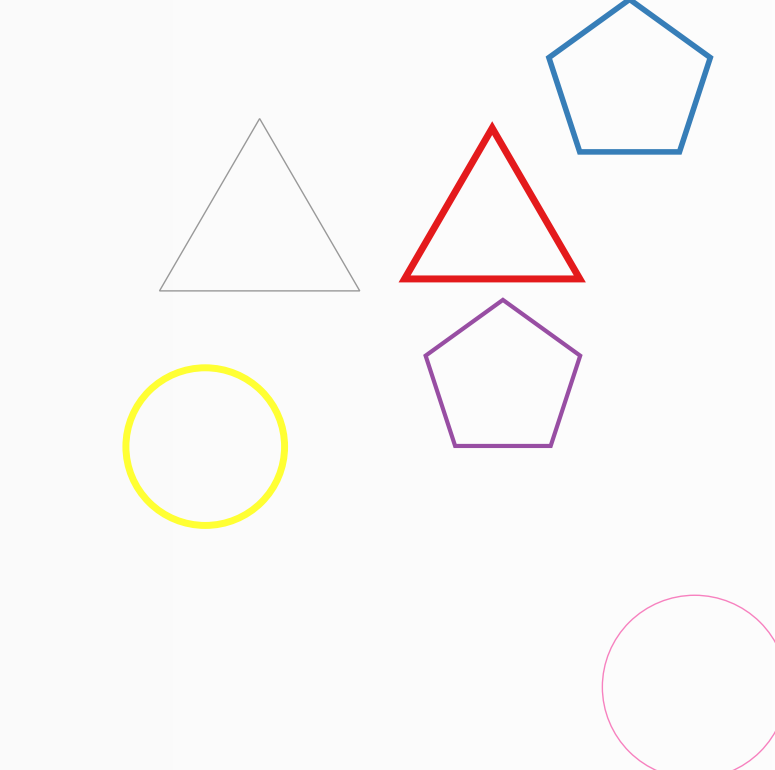[{"shape": "triangle", "thickness": 2.5, "radius": 0.65, "center": [0.635, 0.703]}, {"shape": "pentagon", "thickness": 2, "radius": 0.55, "center": [0.812, 0.891]}, {"shape": "pentagon", "thickness": 1.5, "radius": 0.52, "center": [0.649, 0.506]}, {"shape": "circle", "thickness": 2.5, "radius": 0.51, "center": [0.265, 0.42]}, {"shape": "circle", "thickness": 0.5, "radius": 0.6, "center": [0.896, 0.108]}, {"shape": "triangle", "thickness": 0.5, "radius": 0.75, "center": [0.335, 0.697]}]